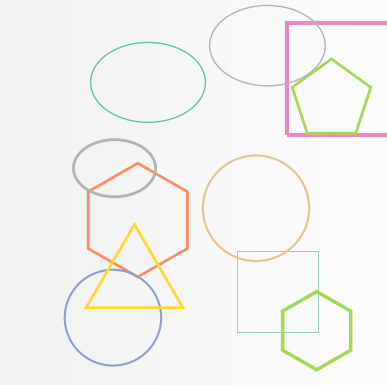[{"shape": "square", "thickness": 0.5, "radius": 0.52, "center": [0.715, 0.243]}, {"shape": "oval", "thickness": 1, "radius": 0.74, "center": [0.382, 0.786]}, {"shape": "hexagon", "thickness": 2, "radius": 0.74, "center": [0.356, 0.428]}, {"shape": "circle", "thickness": 1.5, "radius": 0.62, "center": [0.291, 0.175]}, {"shape": "square", "thickness": 3, "radius": 0.73, "center": [0.886, 0.795]}, {"shape": "hexagon", "thickness": 2.5, "radius": 0.51, "center": [0.817, 0.141]}, {"shape": "pentagon", "thickness": 2, "radius": 0.53, "center": [0.855, 0.74]}, {"shape": "triangle", "thickness": 2, "radius": 0.72, "center": [0.347, 0.273]}, {"shape": "circle", "thickness": 1.5, "radius": 0.69, "center": [0.661, 0.459]}, {"shape": "oval", "thickness": 1, "radius": 0.75, "center": [0.69, 0.881]}, {"shape": "oval", "thickness": 2, "radius": 0.53, "center": [0.296, 0.563]}]